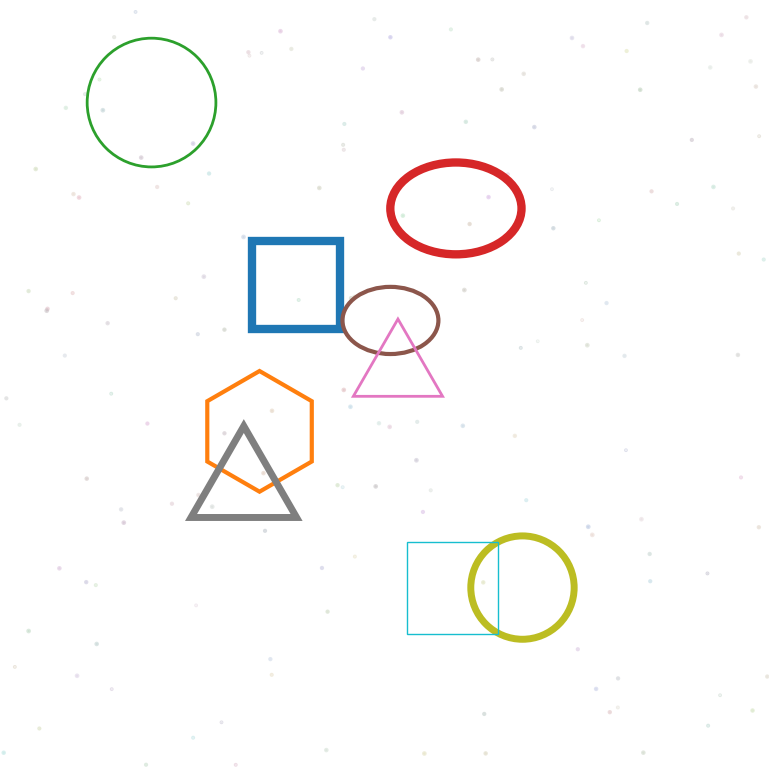[{"shape": "square", "thickness": 3, "radius": 0.29, "center": [0.384, 0.63]}, {"shape": "hexagon", "thickness": 1.5, "radius": 0.39, "center": [0.337, 0.44]}, {"shape": "circle", "thickness": 1, "radius": 0.42, "center": [0.197, 0.867]}, {"shape": "oval", "thickness": 3, "radius": 0.43, "center": [0.592, 0.729]}, {"shape": "oval", "thickness": 1.5, "radius": 0.31, "center": [0.507, 0.584]}, {"shape": "triangle", "thickness": 1, "radius": 0.33, "center": [0.517, 0.519]}, {"shape": "triangle", "thickness": 2.5, "radius": 0.4, "center": [0.317, 0.368]}, {"shape": "circle", "thickness": 2.5, "radius": 0.34, "center": [0.679, 0.237]}, {"shape": "square", "thickness": 0.5, "radius": 0.3, "center": [0.588, 0.236]}]